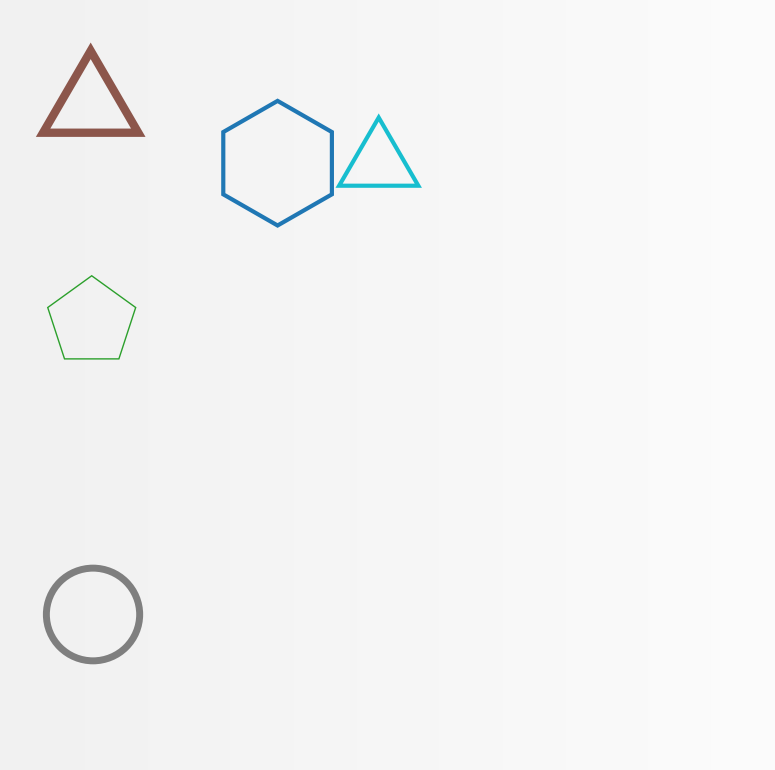[{"shape": "hexagon", "thickness": 1.5, "radius": 0.4, "center": [0.358, 0.788]}, {"shape": "pentagon", "thickness": 0.5, "radius": 0.3, "center": [0.118, 0.582]}, {"shape": "triangle", "thickness": 3, "radius": 0.35, "center": [0.117, 0.863]}, {"shape": "circle", "thickness": 2.5, "radius": 0.3, "center": [0.12, 0.202]}, {"shape": "triangle", "thickness": 1.5, "radius": 0.3, "center": [0.489, 0.788]}]